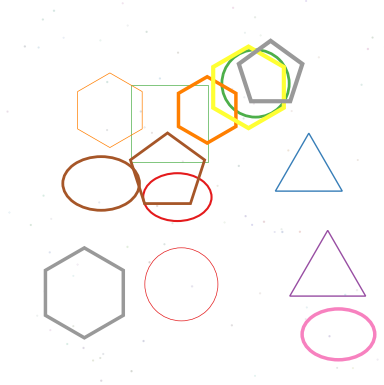[{"shape": "oval", "thickness": 1.5, "radius": 0.44, "center": [0.461, 0.488]}, {"shape": "circle", "thickness": 0.5, "radius": 0.47, "center": [0.471, 0.261]}, {"shape": "triangle", "thickness": 1, "radius": 0.5, "center": [0.802, 0.554]}, {"shape": "circle", "thickness": 2, "radius": 0.44, "center": [0.664, 0.783]}, {"shape": "square", "thickness": 0.5, "radius": 0.5, "center": [0.44, 0.68]}, {"shape": "triangle", "thickness": 1, "radius": 0.57, "center": [0.851, 0.288]}, {"shape": "hexagon", "thickness": 2.5, "radius": 0.43, "center": [0.538, 0.715]}, {"shape": "hexagon", "thickness": 0.5, "radius": 0.48, "center": [0.285, 0.714]}, {"shape": "hexagon", "thickness": 3, "radius": 0.53, "center": [0.645, 0.773]}, {"shape": "pentagon", "thickness": 2, "radius": 0.51, "center": [0.435, 0.553]}, {"shape": "oval", "thickness": 2, "radius": 0.5, "center": [0.263, 0.524]}, {"shape": "oval", "thickness": 2.5, "radius": 0.47, "center": [0.879, 0.132]}, {"shape": "hexagon", "thickness": 2.5, "radius": 0.58, "center": [0.219, 0.239]}, {"shape": "pentagon", "thickness": 3, "radius": 0.43, "center": [0.703, 0.807]}]